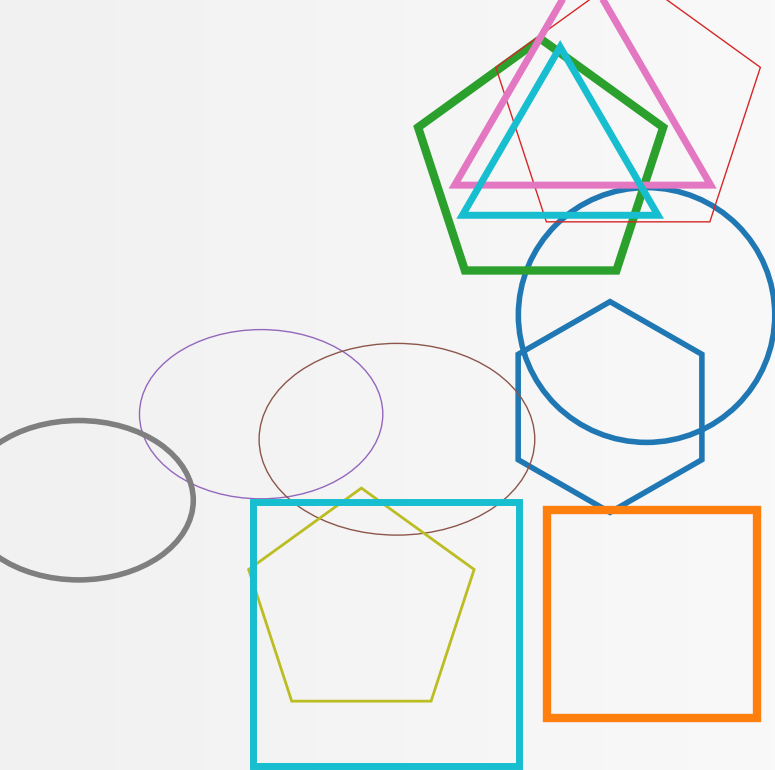[{"shape": "hexagon", "thickness": 2, "radius": 0.68, "center": [0.787, 0.471]}, {"shape": "circle", "thickness": 2, "radius": 0.83, "center": [0.834, 0.591]}, {"shape": "square", "thickness": 3, "radius": 0.68, "center": [0.841, 0.203]}, {"shape": "pentagon", "thickness": 3, "radius": 0.83, "center": [0.698, 0.783]}, {"shape": "pentagon", "thickness": 0.5, "radius": 0.9, "center": [0.81, 0.857]}, {"shape": "oval", "thickness": 0.5, "radius": 0.78, "center": [0.337, 0.462]}, {"shape": "oval", "thickness": 0.5, "radius": 0.89, "center": [0.512, 0.43]}, {"shape": "triangle", "thickness": 2.5, "radius": 0.95, "center": [0.752, 0.855]}, {"shape": "oval", "thickness": 2, "radius": 0.74, "center": [0.102, 0.35]}, {"shape": "pentagon", "thickness": 1, "radius": 0.76, "center": [0.466, 0.213]}, {"shape": "square", "thickness": 2.5, "radius": 0.86, "center": [0.498, 0.177]}, {"shape": "triangle", "thickness": 2.5, "radius": 0.73, "center": [0.723, 0.793]}]